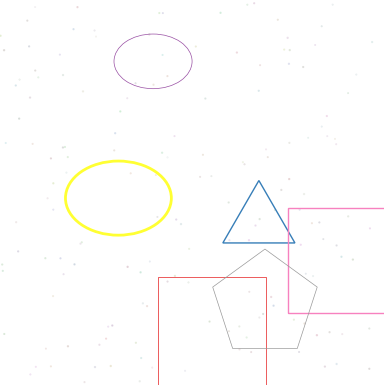[{"shape": "square", "thickness": 0.5, "radius": 0.7, "center": [0.551, 0.139]}, {"shape": "triangle", "thickness": 1, "radius": 0.54, "center": [0.672, 0.423]}, {"shape": "oval", "thickness": 0.5, "radius": 0.51, "center": [0.398, 0.841]}, {"shape": "oval", "thickness": 2, "radius": 0.69, "center": [0.308, 0.485]}, {"shape": "square", "thickness": 1, "radius": 0.68, "center": [0.883, 0.324]}, {"shape": "pentagon", "thickness": 0.5, "radius": 0.71, "center": [0.688, 0.21]}]